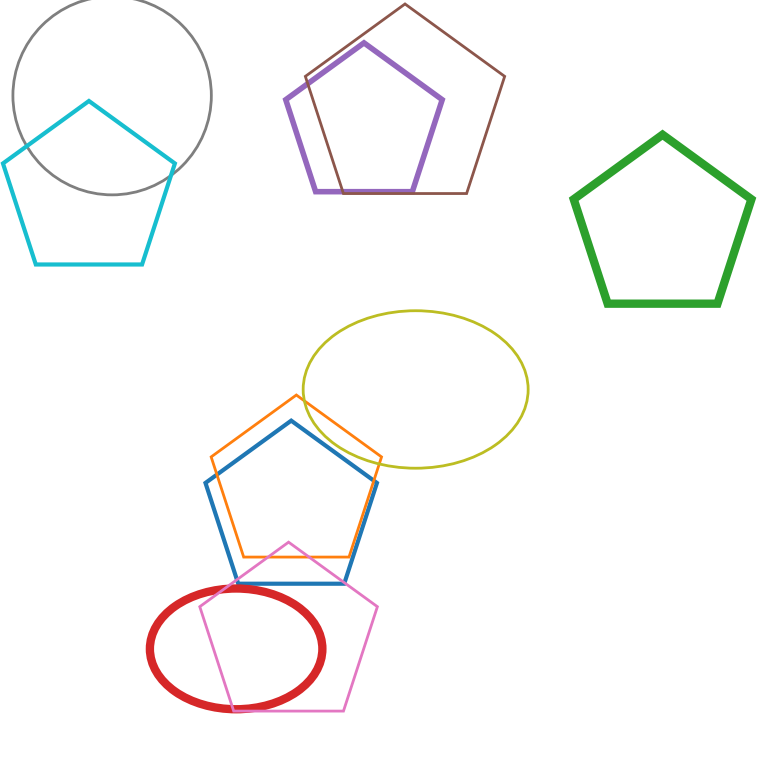[{"shape": "pentagon", "thickness": 1.5, "radius": 0.59, "center": [0.378, 0.337]}, {"shape": "pentagon", "thickness": 1, "radius": 0.58, "center": [0.385, 0.371]}, {"shape": "pentagon", "thickness": 3, "radius": 0.61, "center": [0.86, 0.704]}, {"shape": "oval", "thickness": 3, "radius": 0.56, "center": [0.307, 0.157]}, {"shape": "pentagon", "thickness": 2, "radius": 0.53, "center": [0.473, 0.838]}, {"shape": "pentagon", "thickness": 1, "radius": 0.68, "center": [0.526, 0.859]}, {"shape": "pentagon", "thickness": 1, "radius": 0.61, "center": [0.375, 0.175]}, {"shape": "circle", "thickness": 1, "radius": 0.64, "center": [0.146, 0.876]}, {"shape": "oval", "thickness": 1, "radius": 0.73, "center": [0.54, 0.494]}, {"shape": "pentagon", "thickness": 1.5, "radius": 0.59, "center": [0.115, 0.751]}]